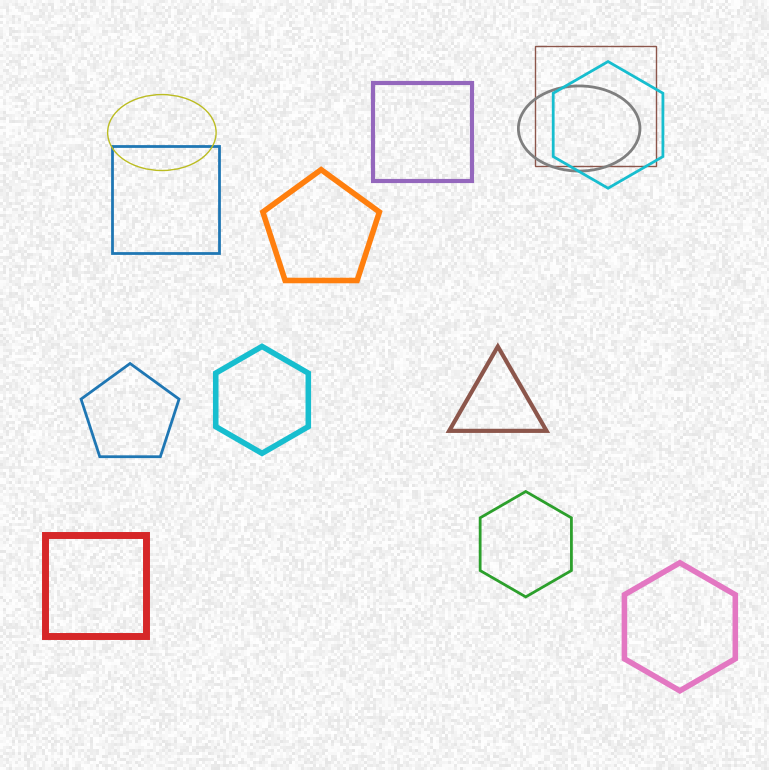[{"shape": "pentagon", "thickness": 1, "radius": 0.33, "center": [0.169, 0.461]}, {"shape": "square", "thickness": 1, "radius": 0.35, "center": [0.215, 0.741]}, {"shape": "pentagon", "thickness": 2, "radius": 0.4, "center": [0.417, 0.7]}, {"shape": "hexagon", "thickness": 1, "radius": 0.34, "center": [0.683, 0.293]}, {"shape": "square", "thickness": 2.5, "radius": 0.33, "center": [0.124, 0.239]}, {"shape": "square", "thickness": 1.5, "radius": 0.32, "center": [0.549, 0.828]}, {"shape": "triangle", "thickness": 1.5, "radius": 0.37, "center": [0.647, 0.477]}, {"shape": "square", "thickness": 0.5, "radius": 0.39, "center": [0.773, 0.862]}, {"shape": "hexagon", "thickness": 2, "radius": 0.42, "center": [0.883, 0.186]}, {"shape": "oval", "thickness": 1, "radius": 0.39, "center": [0.752, 0.833]}, {"shape": "oval", "thickness": 0.5, "radius": 0.35, "center": [0.21, 0.828]}, {"shape": "hexagon", "thickness": 2, "radius": 0.35, "center": [0.34, 0.481]}, {"shape": "hexagon", "thickness": 1, "radius": 0.41, "center": [0.79, 0.838]}]